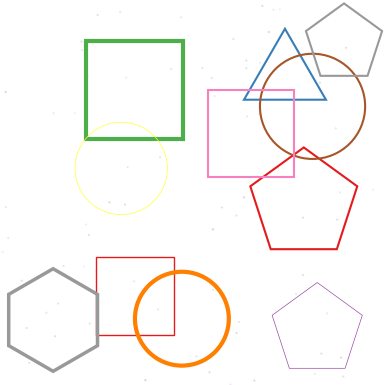[{"shape": "square", "thickness": 1, "radius": 0.51, "center": [0.351, 0.231]}, {"shape": "pentagon", "thickness": 1.5, "radius": 0.73, "center": [0.789, 0.471]}, {"shape": "triangle", "thickness": 1.5, "radius": 0.61, "center": [0.74, 0.802]}, {"shape": "square", "thickness": 3, "radius": 0.63, "center": [0.35, 0.766]}, {"shape": "pentagon", "thickness": 0.5, "radius": 0.62, "center": [0.824, 0.143]}, {"shape": "circle", "thickness": 3, "radius": 0.61, "center": [0.472, 0.172]}, {"shape": "circle", "thickness": 0.5, "radius": 0.6, "center": [0.315, 0.563]}, {"shape": "circle", "thickness": 1.5, "radius": 0.68, "center": [0.812, 0.724]}, {"shape": "square", "thickness": 1.5, "radius": 0.56, "center": [0.653, 0.653]}, {"shape": "hexagon", "thickness": 2.5, "radius": 0.67, "center": [0.138, 0.169]}, {"shape": "pentagon", "thickness": 1.5, "radius": 0.52, "center": [0.894, 0.887]}]